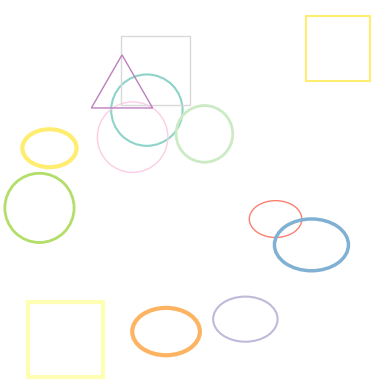[{"shape": "circle", "thickness": 1.5, "radius": 0.46, "center": [0.382, 0.714]}, {"shape": "square", "thickness": 3, "radius": 0.49, "center": [0.17, 0.117]}, {"shape": "oval", "thickness": 1.5, "radius": 0.42, "center": [0.637, 0.171]}, {"shape": "oval", "thickness": 1, "radius": 0.34, "center": [0.716, 0.431]}, {"shape": "oval", "thickness": 2.5, "radius": 0.48, "center": [0.809, 0.364]}, {"shape": "oval", "thickness": 3, "radius": 0.44, "center": [0.431, 0.139]}, {"shape": "circle", "thickness": 2, "radius": 0.45, "center": [0.103, 0.46]}, {"shape": "circle", "thickness": 1, "radius": 0.46, "center": [0.345, 0.644]}, {"shape": "square", "thickness": 1, "radius": 0.45, "center": [0.405, 0.816]}, {"shape": "triangle", "thickness": 1, "radius": 0.46, "center": [0.317, 0.766]}, {"shape": "circle", "thickness": 2, "radius": 0.37, "center": [0.531, 0.652]}, {"shape": "square", "thickness": 1.5, "radius": 0.42, "center": [0.878, 0.874]}, {"shape": "oval", "thickness": 3, "radius": 0.35, "center": [0.128, 0.615]}]